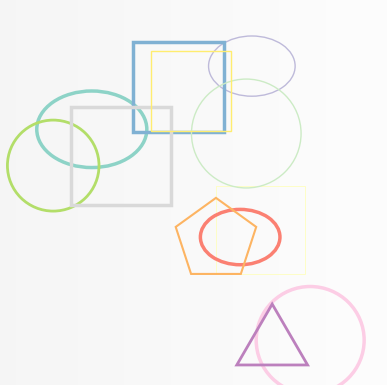[{"shape": "oval", "thickness": 2.5, "radius": 0.71, "center": [0.237, 0.664]}, {"shape": "square", "thickness": 0.5, "radius": 0.58, "center": [0.672, 0.403]}, {"shape": "oval", "thickness": 1, "radius": 0.56, "center": [0.65, 0.828]}, {"shape": "oval", "thickness": 2.5, "radius": 0.51, "center": [0.62, 0.384]}, {"shape": "square", "thickness": 2.5, "radius": 0.59, "center": [0.461, 0.774]}, {"shape": "pentagon", "thickness": 1.5, "radius": 0.55, "center": [0.557, 0.377]}, {"shape": "circle", "thickness": 2, "radius": 0.59, "center": [0.137, 0.57]}, {"shape": "circle", "thickness": 2.5, "radius": 0.7, "center": [0.8, 0.117]}, {"shape": "square", "thickness": 2.5, "radius": 0.64, "center": [0.312, 0.595]}, {"shape": "triangle", "thickness": 2, "radius": 0.53, "center": [0.702, 0.105]}, {"shape": "circle", "thickness": 1, "radius": 0.71, "center": [0.636, 0.653]}, {"shape": "square", "thickness": 1, "radius": 0.52, "center": [0.493, 0.765]}]